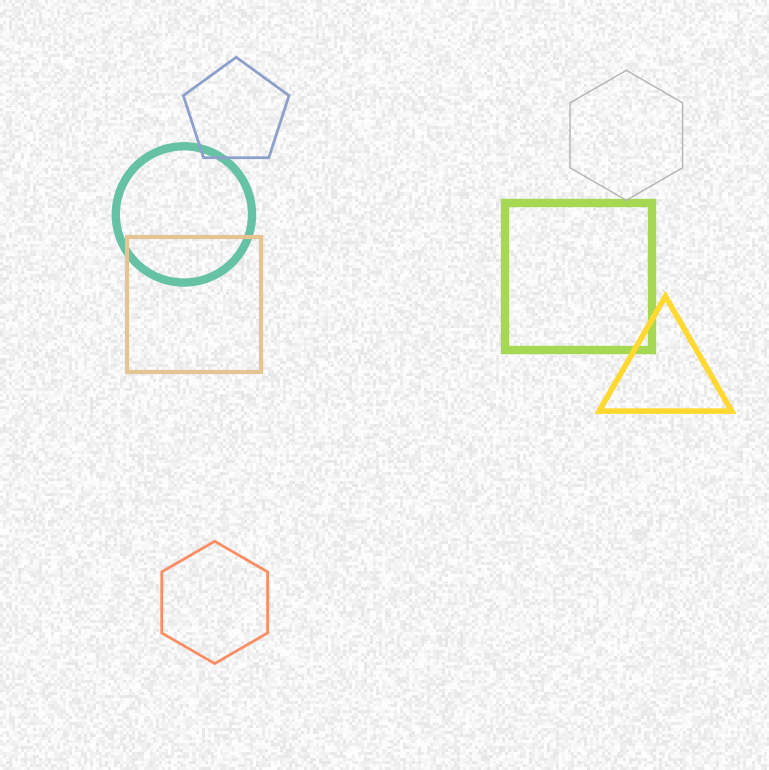[{"shape": "circle", "thickness": 3, "radius": 0.44, "center": [0.239, 0.722]}, {"shape": "hexagon", "thickness": 1, "radius": 0.4, "center": [0.279, 0.218]}, {"shape": "pentagon", "thickness": 1, "radius": 0.36, "center": [0.307, 0.854]}, {"shape": "square", "thickness": 3, "radius": 0.48, "center": [0.751, 0.641]}, {"shape": "triangle", "thickness": 2, "radius": 0.5, "center": [0.864, 0.516]}, {"shape": "square", "thickness": 1.5, "radius": 0.44, "center": [0.252, 0.604]}, {"shape": "hexagon", "thickness": 0.5, "radius": 0.42, "center": [0.813, 0.824]}]